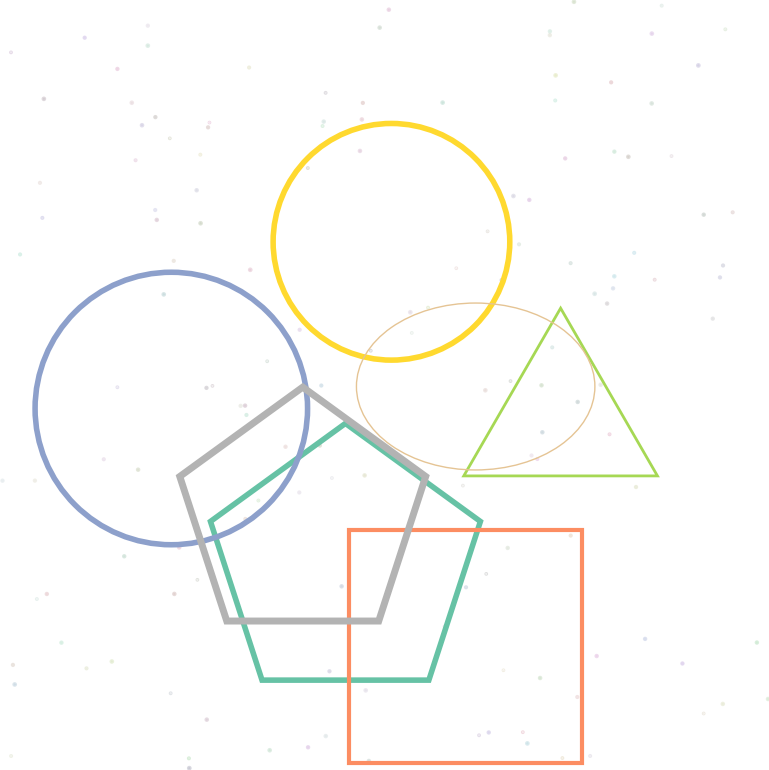[{"shape": "pentagon", "thickness": 2, "radius": 0.92, "center": [0.449, 0.266]}, {"shape": "square", "thickness": 1.5, "radius": 0.76, "center": [0.605, 0.16]}, {"shape": "circle", "thickness": 2, "radius": 0.88, "center": [0.222, 0.469]}, {"shape": "triangle", "thickness": 1, "radius": 0.73, "center": [0.728, 0.455]}, {"shape": "circle", "thickness": 2, "radius": 0.77, "center": [0.508, 0.686]}, {"shape": "oval", "thickness": 0.5, "radius": 0.77, "center": [0.618, 0.498]}, {"shape": "pentagon", "thickness": 2.5, "radius": 0.84, "center": [0.393, 0.329]}]